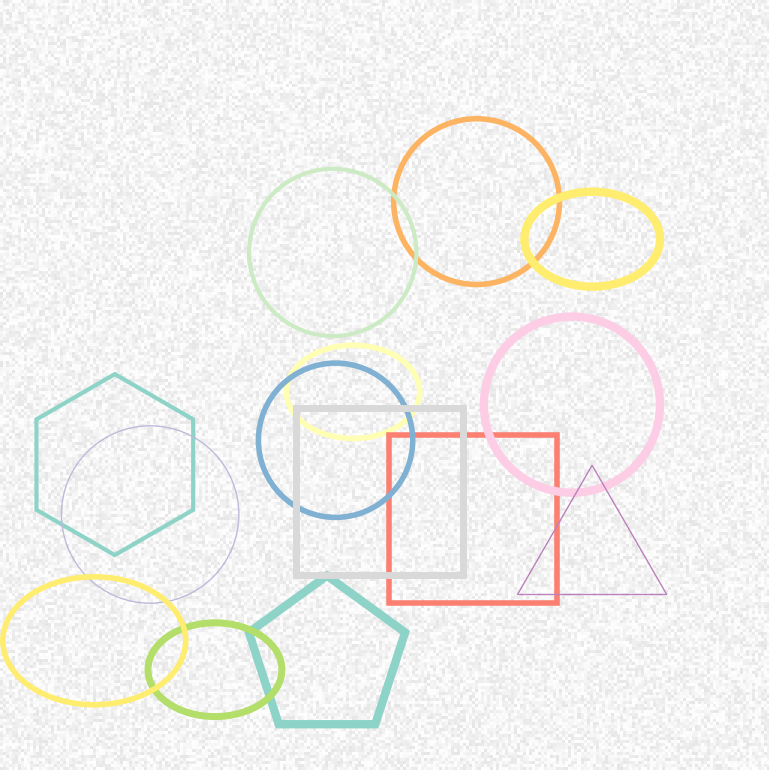[{"shape": "hexagon", "thickness": 1.5, "radius": 0.59, "center": [0.149, 0.397]}, {"shape": "pentagon", "thickness": 3, "radius": 0.53, "center": [0.425, 0.146]}, {"shape": "oval", "thickness": 2, "radius": 0.43, "center": [0.459, 0.491]}, {"shape": "circle", "thickness": 0.5, "radius": 0.58, "center": [0.195, 0.332]}, {"shape": "square", "thickness": 2, "radius": 0.55, "center": [0.614, 0.326]}, {"shape": "circle", "thickness": 2, "radius": 0.5, "center": [0.436, 0.428]}, {"shape": "circle", "thickness": 2, "radius": 0.54, "center": [0.619, 0.738]}, {"shape": "oval", "thickness": 2.5, "radius": 0.43, "center": [0.279, 0.13]}, {"shape": "circle", "thickness": 3, "radius": 0.57, "center": [0.743, 0.475]}, {"shape": "square", "thickness": 2.5, "radius": 0.54, "center": [0.493, 0.362]}, {"shape": "triangle", "thickness": 0.5, "radius": 0.56, "center": [0.769, 0.284]}, {"shape": "circle", "thickness": 1.5, "radius": 0.54, "center": [0.432, 0.672]}, {"shape": "oval", "thickness": 3, "radius": 0.44, "center": [0.769, 0.689]}, {"shape": "oval", "thickness": 2, "radius": 0.59, "center": [0.122, 0.168]}]